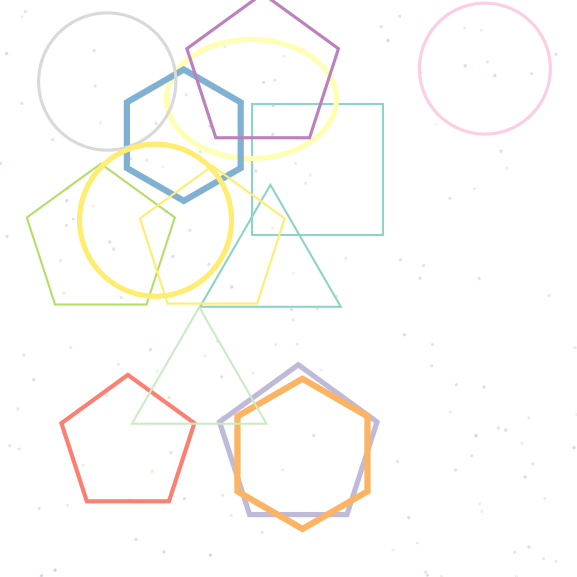[{"shape": "triangle", "thickness": 1, "radius": 0.7, "center": [0.468, 0.538]}, {"shape": "square", "thickness": 1, "radius": 0.57, "center": [0.549, 0.706]}, {"shape": "oval", "thickness": 2.5, "radius": 0.74, "center": [0.435, 0.828]}, {"shape": "pentagon", "thickness": 2.5, "radius": 0.72, "center": [0.516, 0.224]}, {"shape": "pentagon", "thickness": 2, "radius": 0.61, "center": [0.221, 0.229]}, {"shape": "hexagon", "thickness": 3, "radius": 0.57, "center": [0.318, 0.765]}, {"shape": "hexagon", "thickness": 3, "radius": 0.65, "center": [0.524, 0.213]}, {"shape": "pentagon", "thickness": 1, "radius": 0.67, "center": [0.175, 0.581]}, {"shape": "circle", "thickness": 1.5, "radius": 0.57, "center": [0.84, 0.88]}, {"shape": "circle", "thickness": 1.5, "radius": 0.59, "center": [0.186, 0.858]}, {"shape": "pentagon", "thickness": 1.5, "radius": 0.69, "center": [0.455, 0.872]}, {"shape": "triangle", "thickness": 1, "radius": 0.67, "center": [0.345, 0.333]}, {"shape": "pentagon", "thickness": 1, "radius": 0.66, "center": [0.368, 0.58]}, {"shape": "circle", "thickness": 2.5, "radius": 0.66, "center": [0.269, 0.618]}]